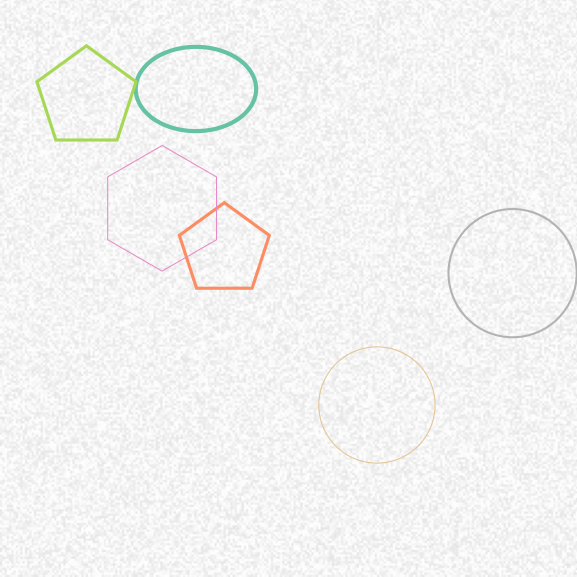[{"shape": "oval", "thickness": 2, "radius": 0.52, "center": [0.339, 0.845]}, {"shape": "pentagon", "thickness": 1.5, "radius": 0.41, "center": [0.388, 0.566]}, {"shape": "hexagon", "thickness": 0.5, "radius": 0.54, "center": [0.281, 0.638]}, {"shape": "pentagon", "thickness": 1.5, "radius": 0.45, "center": [0.15, 0.83]}, {"shape": "circle", "thickness": 0.5, "radius": 0.5, "center": [0.653, 0.298]}, {"shape": "circle", "thickness": 1, "radius": 0.56, "center": [0.888, 0.526]}]